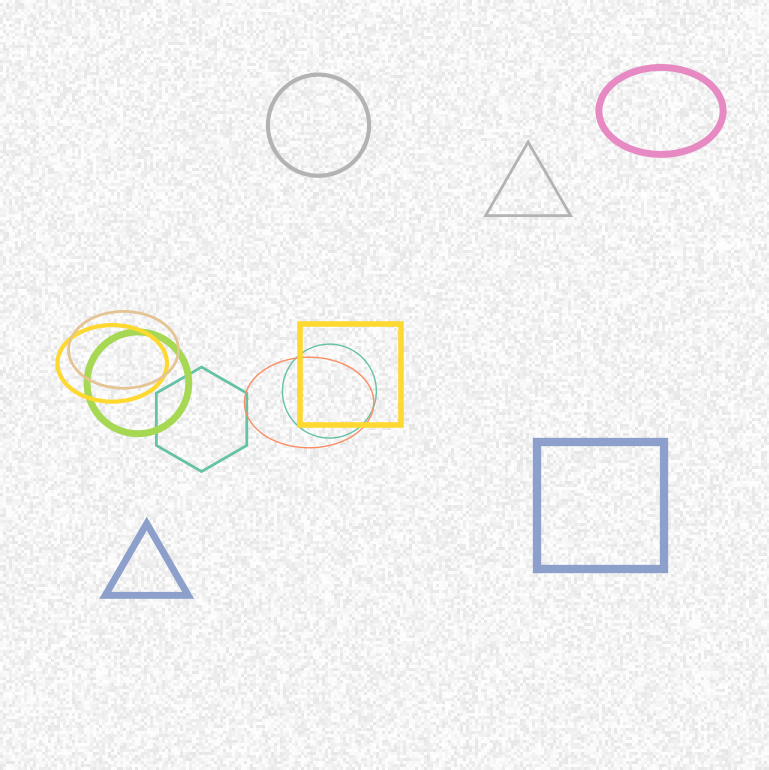[{"shape": "circle", "thickness": 0.5, "radius": 0.3, "center": [0.428, 0.492]}, {"shape": "hexagon", "thickness": 1, "radius": 0.34, "center": [0.262, 0.455]}, {"shape": "oval", "thickness": 0.5, "radius": 0.42, "center": [0.401, 0.477]}, {"shape": "square", "thickness": 3, "radius": 0.41, "center": [0.78, 0.344]}, {"shape": "triangle", "thickness": 2.5, "radius": 0.31, "center": [0.191, 0.258]}, {"shape": "oval", "thickness": 2.5, "radius": 0.4, "center": [0.858, 0.856]}, {"shape": "circle", "thickness": 2.5, "radius": 0.33, "center": [0.179, 0.503]}, {"shape": "square", "thickness": 2, "radius": 0.33, "center": [0.455, 0.514]}, {"shape": "oval", "thickness": 1.5, "radius": 0.36, "center": [0.146, 0.528]}, {"shape": "oval", "thickness": 1, "radius": 0.36, "center": [0.16, 0.546]}, {"shape": "triangle", "thickness": 1, "radius": 0.32, "center": [0.686, 0.752]}, {"shape": "circle", "thickness": 1.5, "radius": 0.33, "center": [0.414, 0.837]}]